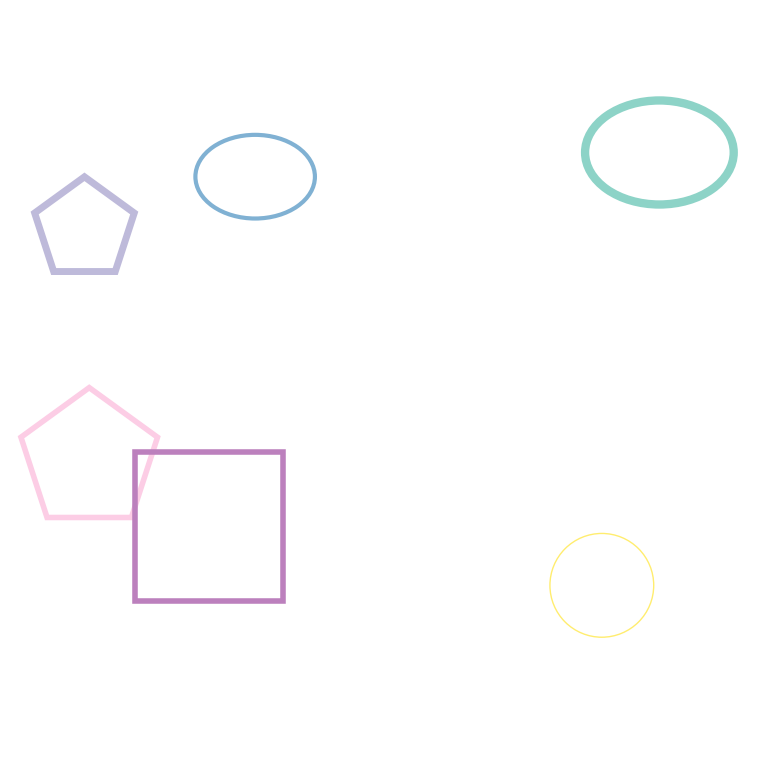[{"shape": "oval", "thickness": 3, "radius": 0.48, "center": [0.856, 0.802]}, {"shape": "pentagon", "thickness": 2.5, "radius": 0.34, "center": [0.11, 0.702]}, {"shape": "oval", "thickness": 1.5, "radius": 0.39, "center": [0.331, 0.771]}, {"shape": "pentagon", "thickness": 2, "radius": 0.47, "center": [0.116, 0.403]}, {"shape": "square", "thickness": 2, "radius": 0.48, "center": [0.272, 0.316]}, {"shape": "circle", "thickness": 0.5, "radius": 0.34, "center": [0.782, 0.24]}]